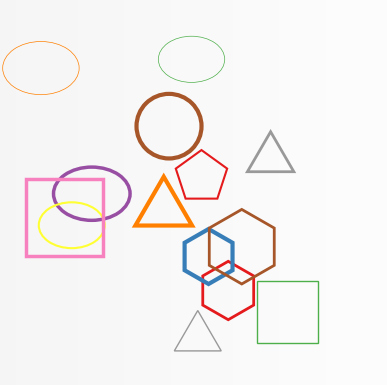[{"shape": "hexagon", "thickness": 2, "radius": 0.38, "center": [0.589, 0.245]}, {"shape": "pentagon", "thickness": 1.5, "radius": 0.35, "center": [0.52, 0.54]}, {"shape": "hexagon", "thickness": 3, "radius": 0.36, "center": [0.538, 0.334]}, {"shape": "oval", "thickness": 0.5, "radius": 0.43, "center": [0.494, 0.846]}, {"shape": "square", "thickness": 1, "radius": 0.4, "center": [0.742, 0.19]}, {"shape": "oval", "thickness": 2.5, "radius": 0.49, "center": [0.237, 0.497]}, {"shape": "triangle", "thickness": 3, "radius": 0.42, "center": [0.423, 0.456]}, {"shape": "oval", "thickness": 0.5, "radius": 0.49, "center": [0.106, 0.823]}, {"shape": "oval", "thickness": 1.5, "radius": 0.43, "center": [0.185, 0.415]}, {"shape": "hexagon", "thickness": 2, "radius": 0.48, "center": [0.624, 0.359]}, {"shape": "circle", "thickness": 3, "radius": 0.42, "center": [0.436, 0.672]}, {"shape": "square", "thickness": 2.5, "radius": 0.5, "center": [0.167, 0.436]}, {"shape": "triangle", "thickness": 1, "radius": 0.35, "center": [0.51, 0.124]}, {"shape": "triangle", "thickness": 2, "radius": 0.35, "center": [0.698, 0.589]}]